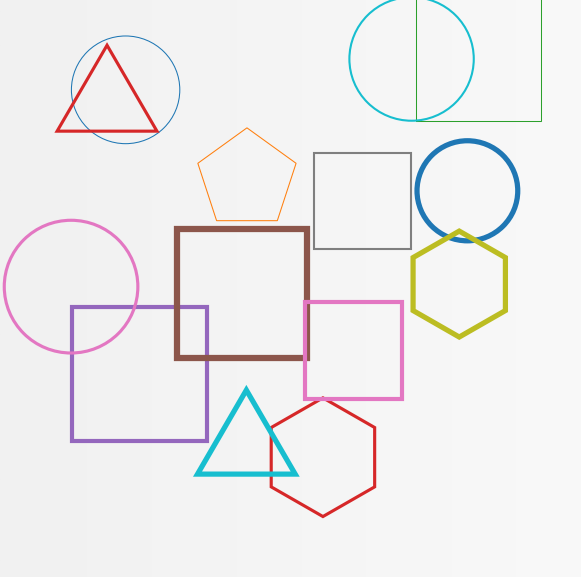[{"shape": "circle", "thickness": 2.5, "radius": 0.43, "center": [0.804, 0.669]}, {"shape": "circle", "thickness": 0.5, "radius": 0.47, "center": [0.216, 0.844]}, {"shape": "pentagon", "thickness": 0.5, "radius": 0.44, "center": [0.425, 0.689]}, {"shape": "square", "thickness": 0.5, "radius": 0.54, "center": [0.824, 0.897]}, {"shape": "hexagon", "thickness": 1.5, "radius": 0.51, "center": [0.556, 0.207]}, {"shape": "triangle", "thickness": 1.5, "radius": 0.5, "center": [0.184, 0.822]}, {"shape": "square", "thickness": 2, "radius": 0.58, "center": [0.24, 0.352]}, {"shape": "square", "thickness": 3, "radius": 0.56, "center": [0.417, 0.491]}, {"shape": "square", "thickness": 2, "radius": 0.42, "center": [0.609, 0.393]}, {"shape": "circle", "thickness": 1.5, "radius": 0.57, "center": [0.122, 0.503]}, {"shape": "square", "thickness": 1, "radius": 0.42, "center": [0.623, 0.651]}, {"shape": "hexagon", "thickness": 2.5, "radius": 0.46, "center": [0.79, 0.507]}, {"shape": "circle", "thickness": 1, "radius": 0.53, "center": [0.708, 0.897]}, {"shape": "triangle", "thickness": 2.5, "radius": 0.49, "center": [0.424, 0.227]}]